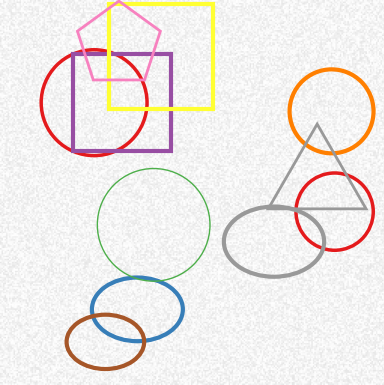[{"shape": "circle", "thickness": 2.5, "radius": 0.69, "center": [0.244, 0.733]}, {"shape": "circle", "thickness": 2.5, "radius": 0.5, "center": [0.869, 0.45]}, {"shape": "oval", "thickness": 3, "radius": 0.59, "center": [0.357, 0.196]}, {"shape": "circle", "thickness": 1, "radius": 0.73, "center": [0.399, 0.416]}, {"shape": "square", "thickness": 3, "radius": 0.64, "center": [0.318, 0.734]}, {"shape": "circle", "thickness": 3, "radius": 0.55, "center": [0.861, 0.711]}, {"shape": "square", "thickness": 3, "radius": 0.68, "center": [0.418, 0.853]}, {"shape": "oval", "thickness": 3, "radius": 0.5, "center": [0.274, 0.112]}, {"shape": "pentagon", "thickness": 2, "radius": 0.57, "center": [0.309, 0.884]}, {"shape": "triangle", "thickness": 2, "radius": 0.73, "center": [0.824, 0.531]}, {"shape": "oval", "thickness": 3, "radius": 0.65, "center": [0.712, 0.372]}]